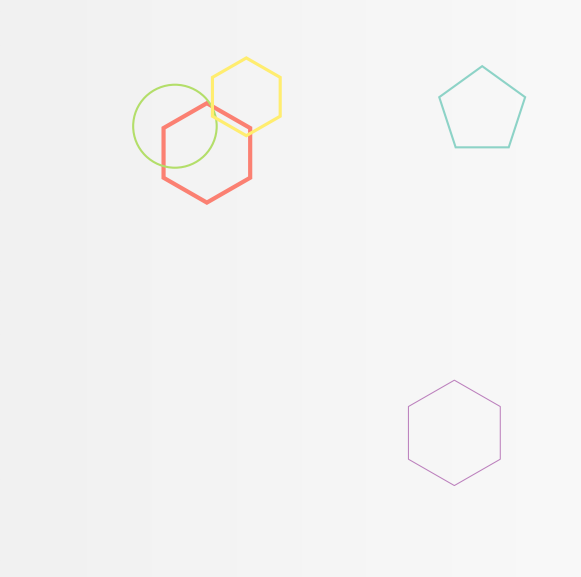[{"shape": "pentagon", "thickness": 1, "radius": 0.39, "center": [0.83, 0.807]}, {"shape": "hexagon", "thickness": 2, "radius": 0.43, "center": [0.356, 0.734]}, {"shape": "circle", "thickness": 1, "radius": 0.36, "center": [0.301, 0.781]}, {"shape": "hexagon", "thickness": 0.5, "radius": 0.46, "center": [0.782, 0.25]}, {"shape": "hexagon", "thickness": 1.5, "radius": 0.34, "center": [0.424, 0.831]}]